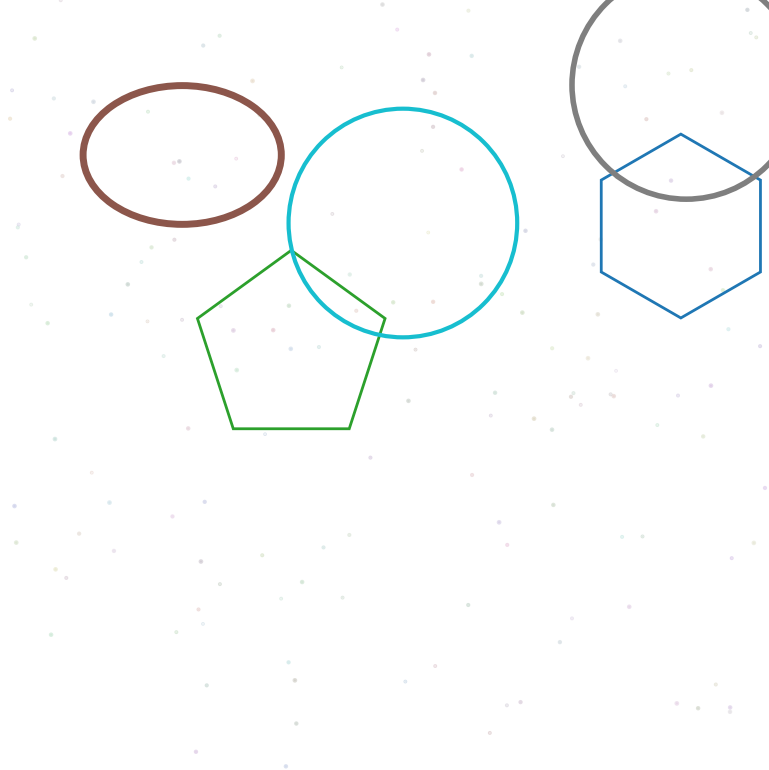[{"shape": "hexagon", "thickness": 1, "radius": 0.6, "center": [0.884, 0.706]}, {"shape": "pentagon", "thickness": 1, "radius": 0.64, "center": [0.378, 0.547]}, {"shape": "oval", "thickness": 2.5, "radius": 0.64, "center": [0.237, 0.799]}, {"shape": "circle", "thickness": 2, "radius": 0.74, "center": [0.891, 0.89]}, {"shape": "circle", "thickness": 1.5, "radius": 0.74, "center": [0.523, 0.71]}]